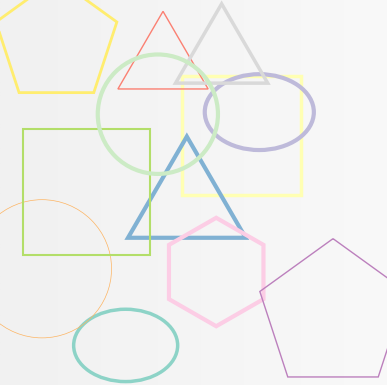[{"shape": "oval", "thickness": 2.5, "radius": 0.67, "center": [0.324, 0.103]}, {"shape": "square", "thickness": 2.5, "radius": 0.77, "center": [0.624, 0.649]}, {"shape": "oval", "thickness": 3, "radius": 0.7, "center": [0.669, 0.709]}, {"shape": "triangle", "thickness": 1, "radius": 0.67, "center": [0.421, 0.836]}, {"shape": "triangle", "thickness": 3, "radius": 0.88, "center": [0.482, 0.47]}, {"shape": "circle", "thickness": 0.5, "radius": 0.9, "center": [0.108, 0.302]}, {"shape": "square", "thickness": 1.5, "radius": 0.82, "center": [0.223, 0.501]}, {"shape": "hexagon", "thickness": 3, "radius": 0.7, "center": [0.558, 0.293]}, {"shape": "triangle", "thickness": 2.5, "radius": 0.69, "center": [0.572, 0.853]}, {"shape": "pentagon", "thickness": 1, "radius": 0.99, "center": [0.859, 0.182]}, {"shape": "circle", "thickness": 3, "radius": 0.78, "center": [0.407, 0.703]}, {"shape": "pentagon", "thickness": 2, "radius": 0.82, "center": [0.146, 0.892]}]